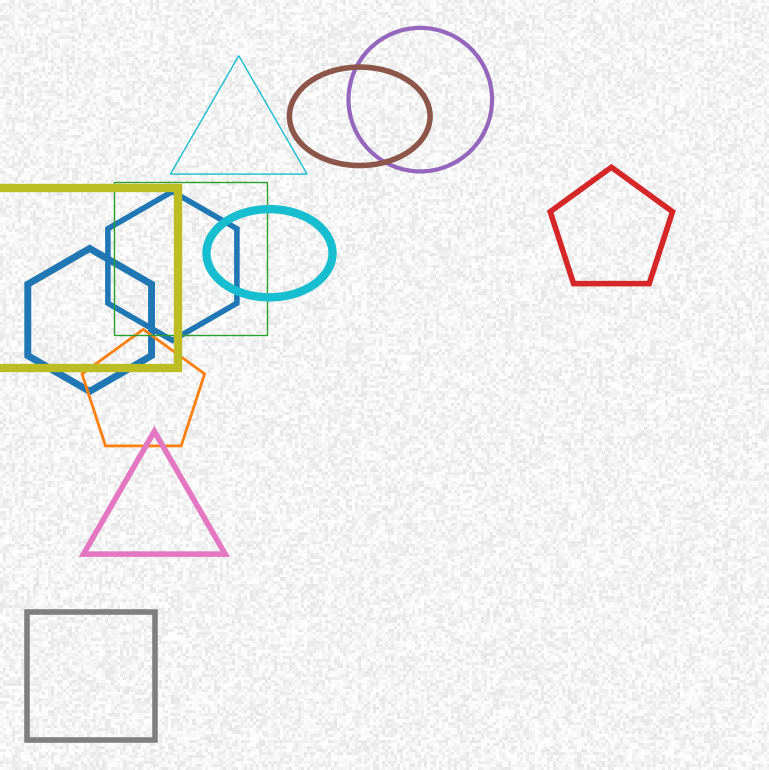[{"shape": "hexagon", "thickness": 2, "radius": 0.48, "center": [0.224, 0.655]}, {"shape": "hexagon", "thickness": 2.5, "radius": 0.46, "center": [0.116, 0.585]}, {"shape": "pentagon", "thickness": 1, "radius": 0.42, "center": [0.186, 0.489]}, {"shape": "square", "thickness": 0.5, "radius": 0.5, "center": [0.247, 0.664]}, {"shape": "pentagon", "thickness": 2, "radius": 0.42, "center": [0.794, 0.699]}, {"shape": "circle", "thickness": 1.5, "radius": 0.47, "center": [0.546, 0.871]}, {"shape": "oval", "thickness": 2, "radius": 0.46, "center": [0.467, 0.849]}, {"shape": "triangle", "thickness": 2, "radius": 0.53, "center": [0.2, 0.334]}, {"shape": "square", "thickness": 2, "radius": 0.42, "center": [0.118, 0.122]}, {"shape": "square", "thickness": 3, "radius": 0.58, "center": [0.114, 0.639]}, {"shape": "oval", "thickness": 3, "radius": 0.41, "center": [0.35, 0.671]}, {"shape": "triangle", "thickness": 0.5, "radius": 0.51, "center": [0.31, 0.825]}]